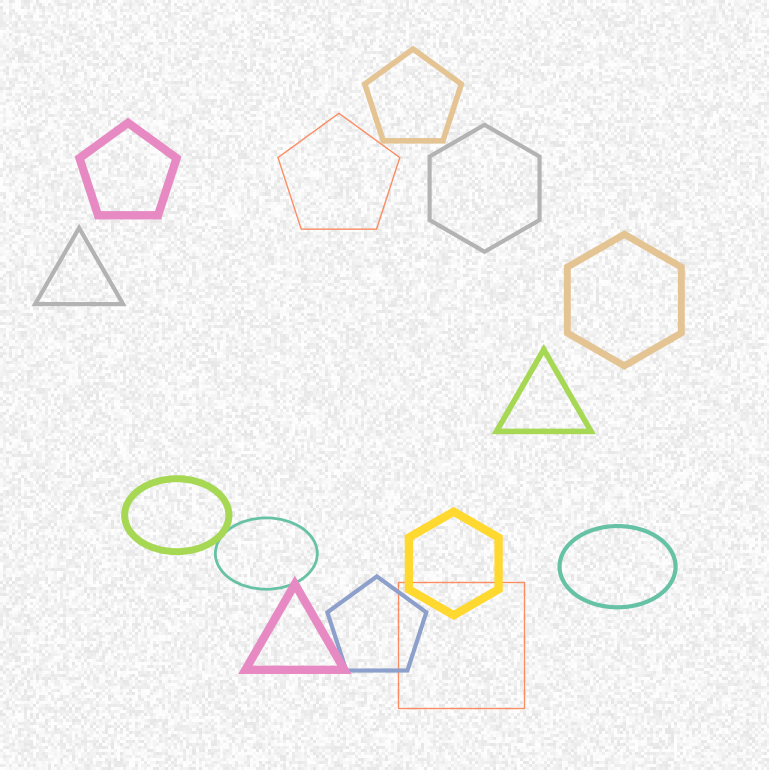[{"shape": "oval", "thickness": 1, "radius": 0.33, "center": [0.346, 0.281]}, {"shape": "oval", "thickness": 1.5, "radius": 0.38, "center": [0.802, 0.264]}, {"shape": "pentagon", "thickness": 0.5, "radius": 0.42, "center": [0.44, 0.77]}, {"shape": "square", "thickness": 0.5, "radius": 0.41, "center": [0.599, 0.162]}, {"shape": "pentagon", "thickness": 1.5, "radius": 0.34, "center": [0.489, 0.184]}, {"shape": "pentagon", "thickness": 3, "radius": 0.33, "center": [0.166, 0.774]}, {"shape": "triangle", "thickness": 3, "radius": 0.37, "center": [0.383, 0.167]}, {"shape": "oval", "thickness": 2.5, "radius": 0.34, "center": [0.23, 0.331]}, {"shape": "triangle", "thickness": 2, "radius": 0.35, "center": [0.706, 0.475]}, {"shape": "hexagon", "thickness": 3, "radius": 0.34, "center": [0.589, 0.268]}, {"shape": "hexagon", "thickness": 2.5, "radius": 0.43, "center": [0.811, 0.61]}, {"shape": "pentagon", "thickness": 2, "radius": 0.33, "center": [0.536, 0.87]}, {"shape": "triangle", "thickness": 1.5, "radius": 0.33, "center": [0.103, 0.638]}, {"shape": "hexagon", "thickness": 1.5, "radius": 0.41, "center": [0.629, 0.755]}]